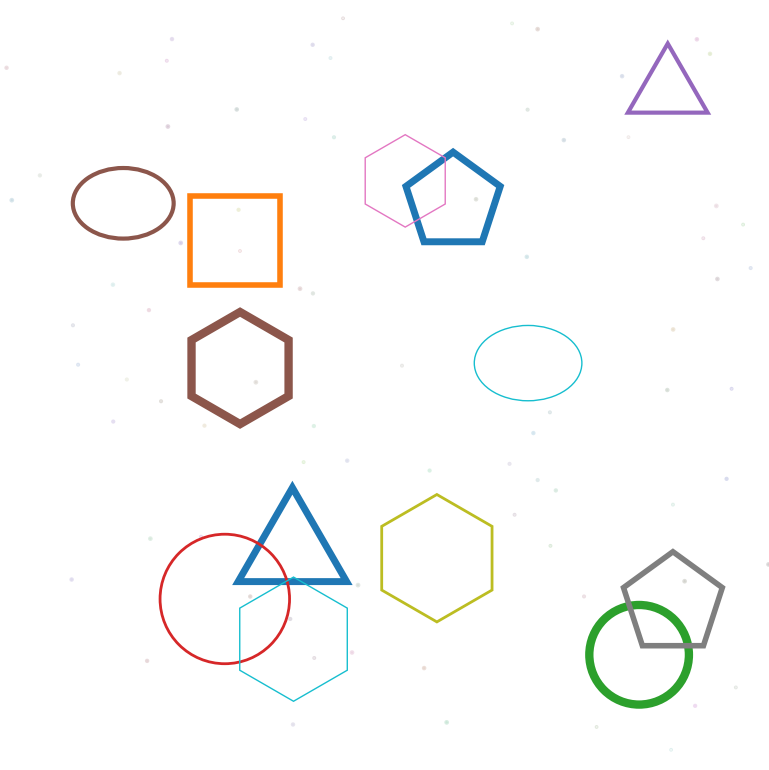[{"shape": "triangle", "thickness": 2.5, "radius": 0.41, "center": [0.38, 0.285]}, {"shape": "pentagon", "thickness": 2.5, "radius": 0.32, "center": [0.588, 0.738]}, {"shape": "square", "thickness": 2, "radius": 0.29, "center": [0.305, 0.688]}, {"shape": "circle", "thickness": 3, "radius": 0.32, "center": [0.83, 0.15]}, {"shape": "circle", "thickness": 1, "radius": 0.42, "center": [0.292, 0.222]}, {"shape": "triangle", "thickness": 1.5, "radius": 0.3, "center": [0.867, 0.884]}, {"shape": "hexagon", "thickness": 3, "radius": 0.36, "center": [0.312, 0.522]}, {"shape": "oval", "thickness": 1.5, "radius": 0.33, "center": [0.16, 0.736]}, {"shape": "hexagon", "thickness": 0.5, "radius": 0.3, "center": [0.526, 0.765]}, {"shape": "pentagon", "thickness": 2, "radius": 0.34, "center": [0.874, 0.216]}, {"shape": "hexagon", "thickness": 1, "radius": 0.41, "center": [0.567, 0.275]}, {"shape": "oval", "thickness": 0.5, "radius": 0.35, "center": [0.686, 0.528]}, {"shape": "hexagon", "thickness": 0.5, "radius": 0.4, "center": [0.381, 0.17]}]